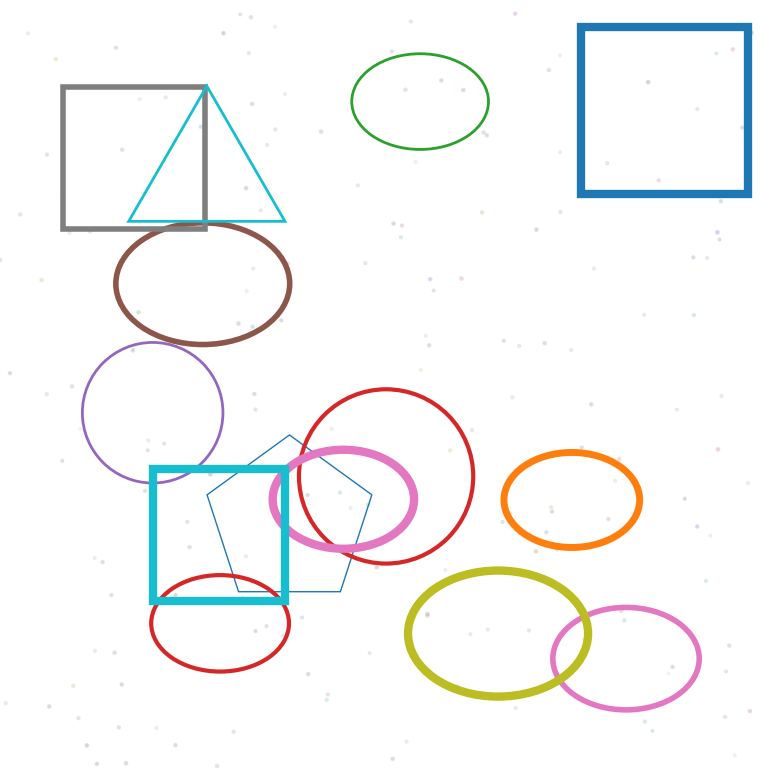[{"shape": "pentagon", "thickness": 0.5, "radius": 0.56, "center": [0.376, 0.323]}, {"shape": "square", "thickness": 3, "radius": 0.54, "center": [0.864, 0.856]}, {"shape": "oval", "thickness": 2.5, "radius": 0.44, "center": [0.743, 0.351]}, {"shape": "oval", "thickness": 1, "radius": 0.44, "center": [0.546, 0.868]}, {"shape": "circle", "thickness": 1.5, "radius": 0.57, "center": [0.501, 0.381]}, {"shape": "oval", "thickness": 1.5, "radius": 0.45, "center": [0.286, 0.19]}, {"shape": "circle", "thickness": 1, "radius": 0.46, "center": [0.198, 0.464]}, {"shape": "oval", "thickness": 2, "radius": 0.56, "center": [0.263, 0.632]}, {"shape": "oval", "thickness": 2, "radius": 0.48, "center": [0.813, 0.145]}, {"shape": "oval", "thickness": 3, "radius": 0.46, "center": [0.446, 0.352]}, {"shape": "square", "thickness": 2, "radius": 0.46, "center": [0.174, 0.795]}, {"shape": "oval", "thickness": 3, "radius": 0.58, "center": [0.647, 0.177]}, {"shape": "square", "thickness": 3, "radius": 0.43, "center": [0.285, 0.305]}, {"shape": "triangle", "thickness": 1, "radius": 0.59, "center": [0.269, 0.771]}]